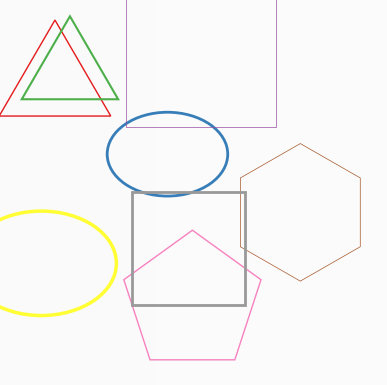[{"shape": "triangle", "thickness": 1, "radius": 0.83, "center": [0.142, 0.782]}, {"shape": "oval", "thickness": 2, "radius": 0.78, "center": [0.432, 0.6]}, {"shape": "triangle", "thickness": 1.5, "radius": 0.72, "center": [0.18, 0.814]}, {"shape": "square", "thickness": 0.5, "radius": 0.96, "center": [0.519, 0.863]}, {"shape": "oval", "thickness": 2.5, "radius": 0.97, "center": [0.107, 0.316]}, {"shape": "hexagon", "thickness": 0.5, "radius": 0.89, "center": [0.775, 0.448]}, {"shape": "pentagon", "thickness": 1, "radius": 0.93, "center": [0.497, 0.216]}, {"shape": "square", "thickness": 2, "radius": 0.73, "center": [0.487, 0.355]}]